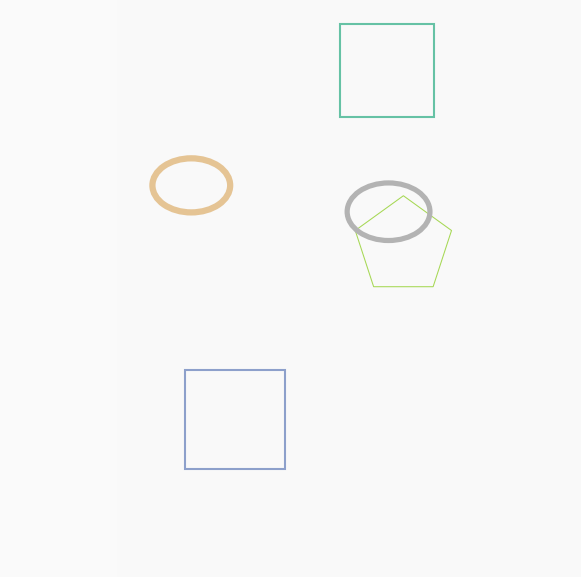[{"shape": "square", "thickness": 1, "radius": 0.4, "center": [0.667, 0.877]}, {"shape": "square", "thickness": 1, "radius": 0.43, "center": [0.404, 0.273]}, {"shape": "pentagon", "thickness": 0.5, "radius": 0.44, "center": [0.694, 0.573]}, {"shape": "oval", "thickness": 3, "radius": 0.33, "center": [0.329, 0.678]}, {"shape": "oval", "thickness": 2.5, "radius": 0.36, "center": [0.668, 0.633]}]